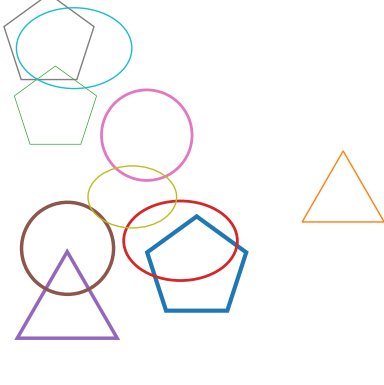[{"shape": "pentagon", "thickness": 3, "radius": 0.68, "center": [0.511, 0.303]}, {"shape": "triangle", "thickness": 1, "radius": 0.61, "center": [0.891, 0.485]}, {"shape": "pentagon", "thickness": 0.5, "radius": 0.56, "center": [0.144, 0.716]}, {"shape": "oval", "thickness": 2, "radius": 0.74, "center": [0.469, 0.375]}, {"shape": "triangle", "thickness": 2.5, "radius": 0.75, "center": [0.175, 0.197]}, {"shape": "circle", "thickness": 2.5, "radius": 0.6, "center": [0.175, 0.355]}, {"shape": "circle", "thickness": 2, "radius": 0.59, "center": [0.381, 0.649]}, {"shape": "pentagon", "thickness": 1, "radius": 0.61, "center": [0.127, 0.893]}, {"shape": "oval", "thickness": 1, "radius": 0.58, "center": [0.344, 0.489]}, {"shape": "oval", "thickness": 1, "radius": 0.75, "center": [0.193, 0.875]}]